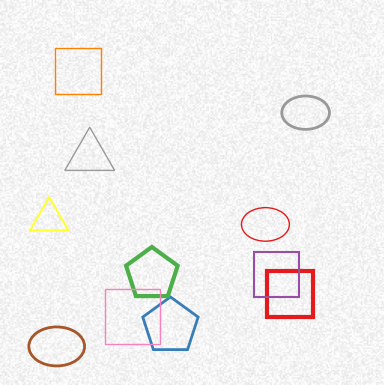[{"shape": "square", "thickness": 3, "radius": 0.3, "center": [0.754, 0.237]}, {"shape": "oval", "thickness": 1, "radius": 0.31, "center": [0.689, 0.417]}, {"shape": "pentagon", "thickness": 2, "radius": 0.38, "center": [0.443, 0.153]}, {"shape": "pentagon", "thickness": 3, "radius": 0.35, "center": [0.394, 0.288]}, {"shape": "square", "thickness": 1.5, "radius": 0.29, "center": [0.717, 0.287]}, {"shape": "square", "thickness": 1, "radius": 0.3, "center": [0.202, 0.816]}, {"shape": "triangle", "thickness": 1.5, "radius": 0.29, "center": [0.128, 0.43]}, {"shape": "oval", "thickness": 2, "radius": 0.36, "center": [0.147, 0.1]}, {"shape": "square", "thickness": 1, "radius": 0.36, "center": [0.343, 0.178]}, {"shape": "oval", "thickness": 2, "radius": 0.31, "center": [0.794, 0.707]}, {"shape": "triangle", "thickness": 1, "radius": 0.37, "center": [0.233, 0.595]}]